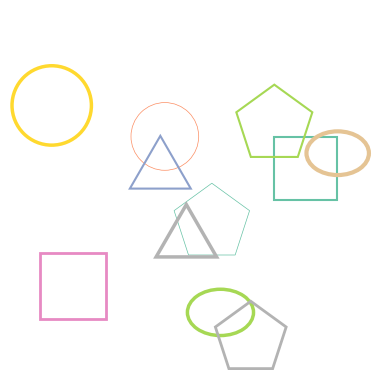[{"shape": "square", "thickness": 1.5, "radius": 0.41, "center": [0.794, 0.563]}, {"shape": "pentagon", "thickness": 0.5, "radius": 0.52, "center": [0.55, 0.421]}, {"shape": "circle", "thickness": 0.5, "radius": 0.44, "center": [0.428, 0.646]}, {"shape": "triangle", "thickness": 1.5, "radius": 0.46, "center": [0.416, 0.556]}, {"shape": "square", "thickness": 2, "radius": 0.43, "center": [0.19, 0.257]}, {"shape": "pentagon", "thickness": 1.5, "radius": 0.52, "center": [0.713, 0.676]}, {"shape": "oval", "thickness": 2.5, "radius": 0.43, "center": [0.573, 0.189]}, {"shape": "circle", "thickness": 2.5, "radius": 0.52, "center": [0.134, 0.726]}, {"shape": "oval", "thickness": 3, "radius": 0.41, "center": [0.877, 0.602]}, {"shape": "pentagon", "thickness": 2, "radius": 0.48, "center": [0.651, 0.121]}, {"shape": "triangle", "thickness": 2.5, "radius": 0.45, "center": [0.484, 0.378]}]